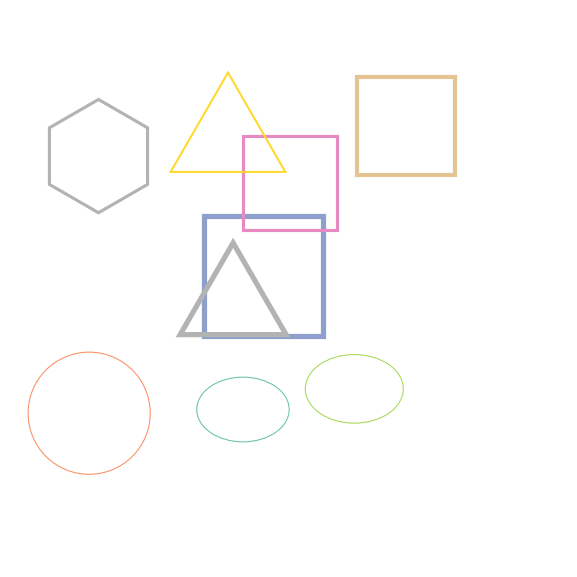[{"shape": "oval", "thickness": 0.5, "radius": 0.4, "center": [0.421, 0.29]}, {"shape": "circle", "thickness": 0.5, "radius": 0.53, "center": [0.154, 0.284]}, {"shape": "square", "thickness": 2.5, "radius": 0.52, "center": [0.456, 0.521]}, {"shape": "square", "thickness": 1.5, "radius": 0.41, "center": [0.502, 0.682]}, {"shape": "oval", "thickness": 0.5, "radius": 0.42, "center": [0.613, 0.326]}, {"shape": "triangle", "thickness": 1, "radius": 0.57, "center": [0.395, 0.759]}, {"shape": "square", "thickness": 2, "radius": 0.42, "center": [0.703, 0.78]}, {"shape": "hexagon", "thickness": 1.5, "radius": 0.49, "center": [0.171, 0.729]}, {"shape": "triangle", "thickness": 2.5, "radius": 0.53, "center": [0.404, 0.473]}]